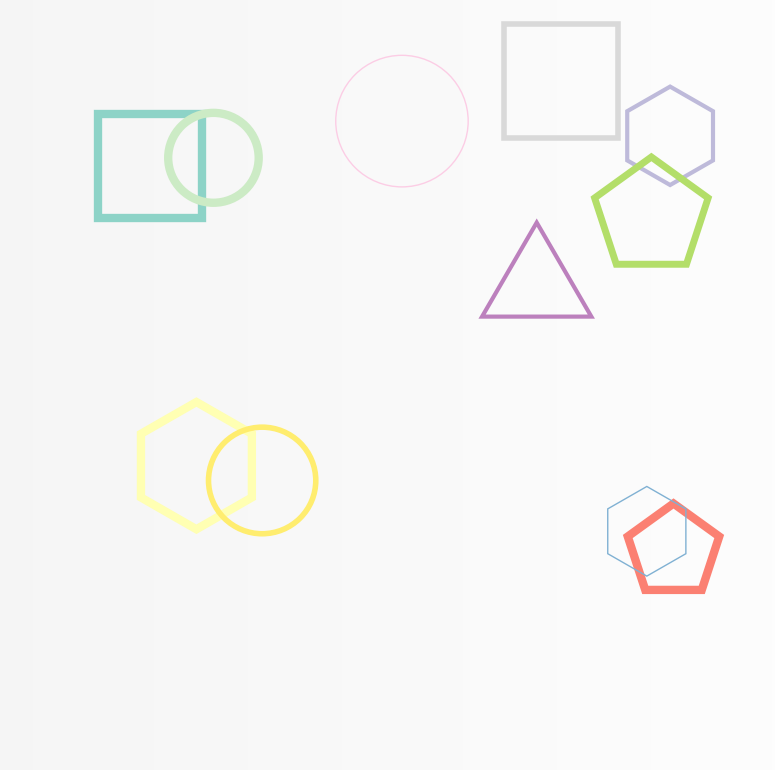[{"shape": "square", "thickness": 3, "radius": 0.34, "center": [0.194, 0.785]}, {"shape": "hexagon", "thickness": 3, "radius": 0.41, "center": [0.253, 0.395]}, {"shape": "hexagon", "thickness": 1.5, "radius": 0.32, "center": [0.865, 0.824]}, {"shape": "pentagon", "thickness": 3, "radius": 0.31, "center": [0.869, 0.284]}, {"shape": "hexagon", "thickness": 0.5, "radius": 0.29, "center": [0.835, 0.31]}, {"shape": "pentagon", "thickness": 2.5, "radius": 0.38, "center": [0.84, 0.719]}, {"shape": "circle", "thickness": 0.5, "radius": 0.43, "center": [0.519, 0.843]}, {"shape": "square", "thickness": 2, "radius": 0.37, "center": [0.724, 0.895]}, {"shape": "triangle", "thickness": 1.5, "radius": 0.41, "center": [0.693, 0.63]}, {"shape": "circle", "thickness": 3, "radius": 0.29, "center": [0.275, 0.795]}, {"shape": "circle", "thickness": 2, "radius": 0.35, "center": [0.338, 0.376]}]